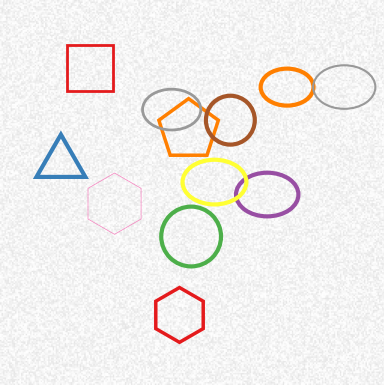[{"shape": "square", "thickness": 2, "radius": 0.3, "center": [0.234, 0.822]}, {"shape": "hexagon", "thickness": 2.5, "radius": 0.36, "center": [0.466, 0.182]}, {"shape": "triangle", "thickness": 3, "radius": 0.37, "center": [0.158, 0.577]}, {"shape": "circle", "thickness": 3, "radius": 0.39, "center": [0.496, 0.386]}, {"shape": "oval", "thickness": 3, "radius": 0.41, "center": [0.694, 0.495]}, {"shape": "pentagon", "thickness": 2.5, "radius": 0.41, "center": [0.49, 0.663]}, {"shape": "oval", "thickness": 3, "radius": 0.34, "center": [0.746, 0.774]}, {"shape": "oval", "thickness": 3, "radius": 0.41, "center": [0.557, 0.527]}, {"shape": "circle", "thickness": 3, "radius": 0.32, "center": [0.598, 0.688]}, {"shape": "hexagon", "thickness": 0.5, "radius": 0.4, "center": [0.298, 0.471]}, {"shape": "oval", "thickness": 2, "radius": 0.38, "center": [0.446, 0.715]}, {"shape": "oval", "thickness": 1.5, "radius": 0.4, "center": [0.894, 0.774]}]